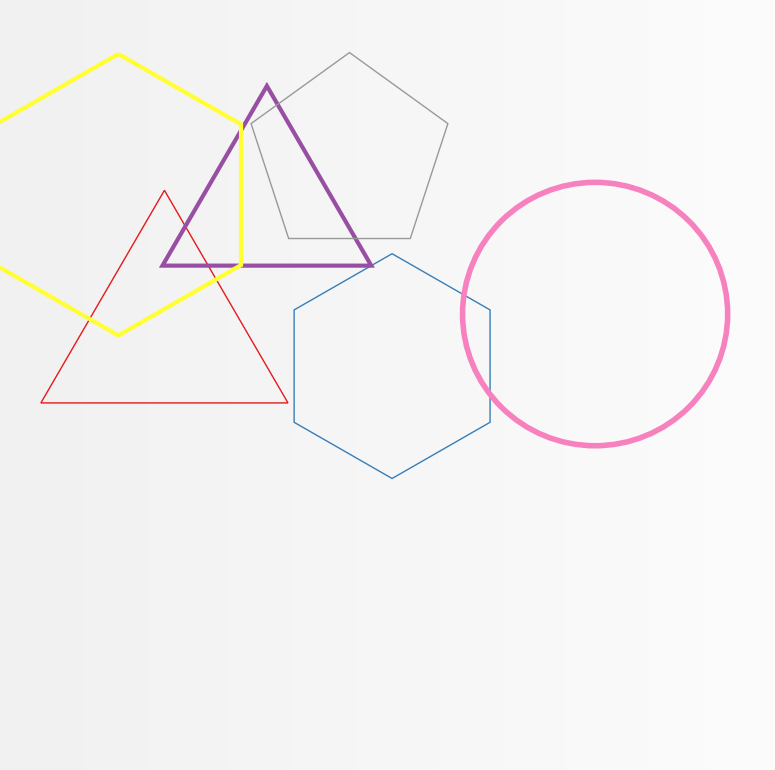[{"shape": "triangle", "thickness": 0.5, "radius": 0.92, "center": [0.212, 0.569]}, {"shape": "hexagon", "thickness": 0.5, "radius": 0.73, "center": [0.506, 0.525]}, {"shape": "triangle", "thickness": 1.5, "radius": 0.78, "center": [0.344, 0.733]}, {"shape": "hexagon", "thickness": 1.5, "radius": 0.91, "center": [0.153, 0.747]}, {"shape": "circle", "thickness": 2, "radius": 0.86, "center": [0.768, 0.592]}, {"shape": "pentagon", "thickness": 0.5, "radius": 0.67, "center": [0.451, 0.798]}]